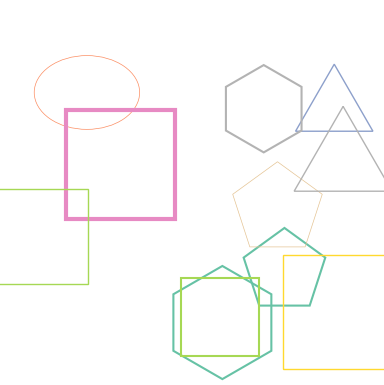[{"shape": "pentagon", "thickness": 1.5, "radius": 0.56, "center": [0.739, 0.296]}, {"shape": "hexagon", "thickness": 1.5, "radius": 0.73, "center": [0.578, 0.162]}, {"shape": "oval", "thickness": 0.5, "radius": 0.68, "center": [0.226, 0.76]}, {"shape": "triangle", "thickness": 1, "radius": 0.58, "center": [0.868, 0.717]}, {"shape": "square", "thickness": 3, "radius": 0.71, "center": [0.314, 0.573]}, {"shape": "square", "thickness": 1.5, "radius": 0.51, "center": [0.572, 0.177]}, {"shape": "square", "thickness": 1, "radius": 0.62, "center": [0.107, 0.385]}, {"shape": "square", "thickness": 1, "radius": 0.75, "center": [0.885, 0.19]}, {"shape": "pentagon", "thickness": 0.5, "radius": 0.61, "center": [0.721, 0.458]}, {"shape": "hexagon", "thickness": 1.5, "radius": 0.57, "center": [0.685, 0.718]}, {"shape": "triangle", "thickness": 1, "radius": 0.73, "center": [0.891, 0.577]}]